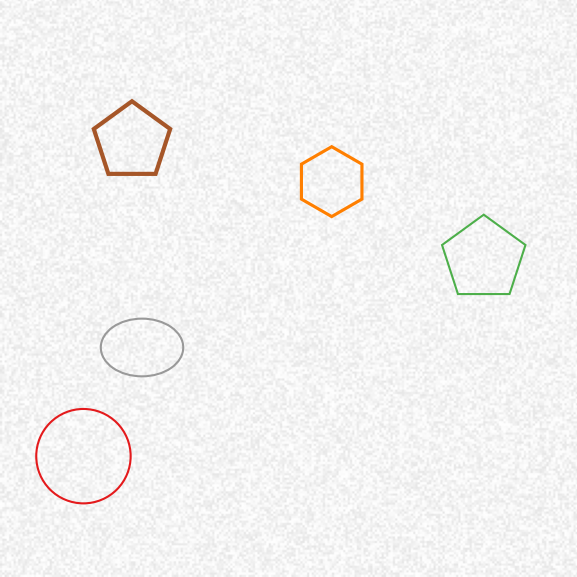[{"shape": "circle", "thickness": 1, "radius": 0.41, "center": [0.144, 0.209]}, {"shape": "pentagon", "thickness": 1, "radius": 0.38, "center": [0.838, 0.551]}, {"shape": "hexagon", "thickness": 1.5, "radius": 0.3, "center": [0.574, 0.685]}, {"shape": "pentagon", "thickness": 2, "radius": 0.35, "center": [0.229, 0.754]}, {"shape": "oval", "thickness": 1, "radius": 0.36, "center": [0.246, 0.397]}]